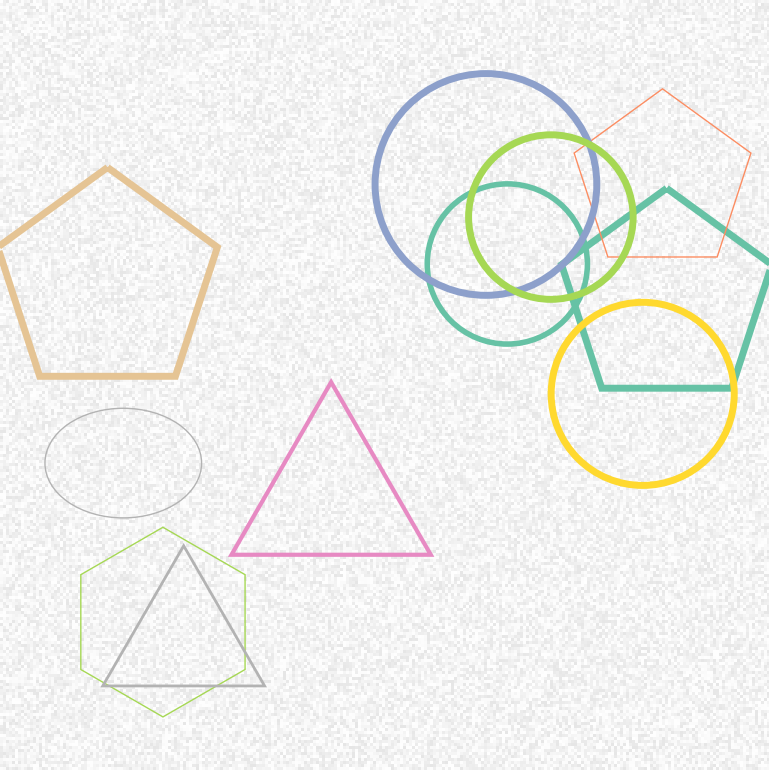[{"shape": "pentagon", "thickness": 2.5, "radius": 0.72, "center": [0.866, 0.612]}, {"shape": "circle", "thickness": 2, "radius": 0.52, "center": [0.659, 0.657]}, {"shape": "pentagon", "thickness": 0.5, "radius": 0.6, "center": [0.86, 0.764]}, {"shape": "circle", "thickness": 2.5, "radius": 0.72, "center": [0.631, 0.76]}, {"shape": "triangle", "thickness": 1.5, "radius": 0.75, "center": [0.43, 0.354]}, {"shape": "circle", "thickness": 2.5, "radius": 0.53, "center": [0.715, 0.718]}, {"shape": "hexagon", "thickness": 0.5, "radius": 0.62, "center": [0.212, 0.192]}, {"shape": "circle", "thickness": 2.5, "radius": 0.59, "center": [0.835, 0.488]}, {"shape": "pentagon", "thickness": 2.5, "radius": 0.75, "center": [0.14, 0.633]}, {"shape": "oval", "thickness": 0.5, "radius": 0.51, "center": [0.16, 0.399]}, {"shape": "triangle", "thickness": 1, "radius": 0.61, "center": [0.239, 0.17]}]